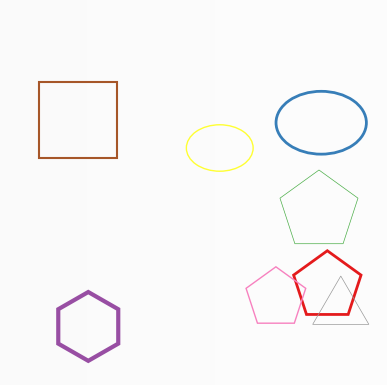[{"shape": "pentagon", "thickness": 2, "radius": 0.46, "center": [0.845, 0.257]}, {"shape": "oval", "thickness": 2, "radius": 0.58, "center": [0.829, 0.681]}, {"shape": "pentagon", "thickness": 0.5, "radius": 0.53, "center": [0.823, 0.453]}, {"shape": "hexagon", "thickness": 3, "radius": 0.45, "center": [0.228, 0.152]}, {"shape": "oval", "thickness": 1, "radius": 0.43, "center": [0.567, 0.616]}, {"shape": "square", "thickness": 1.5, "radius": 0.5, "center": [0.201, 0.688]}, {"shape": "pentagon", "thickness": 1, "radius": 0.4, "center": [0.712, 0.226]}, {"shape": "triangle", "thickness": 0.5, "radius": 0.42, "center": [0.879, 0.199]}]